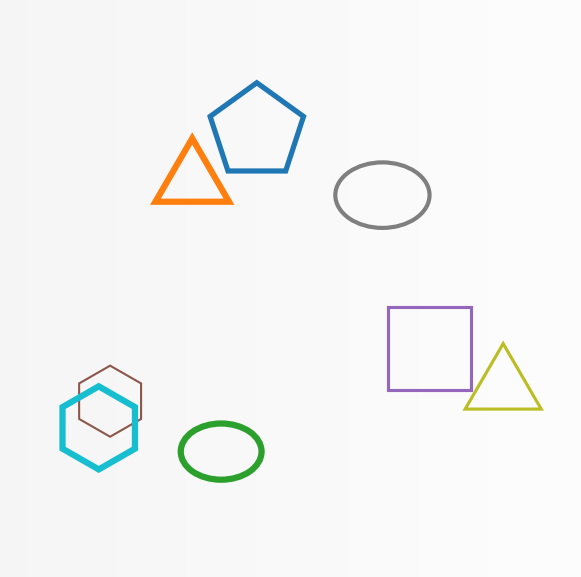[{"shape": "pentagon", "thickness": 2.5, "radius": 0.42, "center": [0.442, 0.771]}, {"shape": "triangle", "thickness": 3, "radius": 0.37, "center": [0.331, 0.686]}, {"shape": "oval", "thickness": 3, "radius": 0.35, "center": [0.38, 0.217]}, {"shape": "square", "thickness": 1.5, "radius": 0.36, "center": [0.739, 0.396]}, {"shape": "hexagon", "thickness": 1, "radius": 0.31, "center": [0.189, 0.304]}, {"shape": "oval", "thickness": 2, "radius": 0.41, "center": [0.658, 0.661]}, {"shape": "triangle", "thickness": 1.5, "radius": 0.38, "center": [0.866, 0.329]}, {"shape": "hexagon", "thickness": 3, "radius": 0.36, "center": [0.17, 0.258]}]